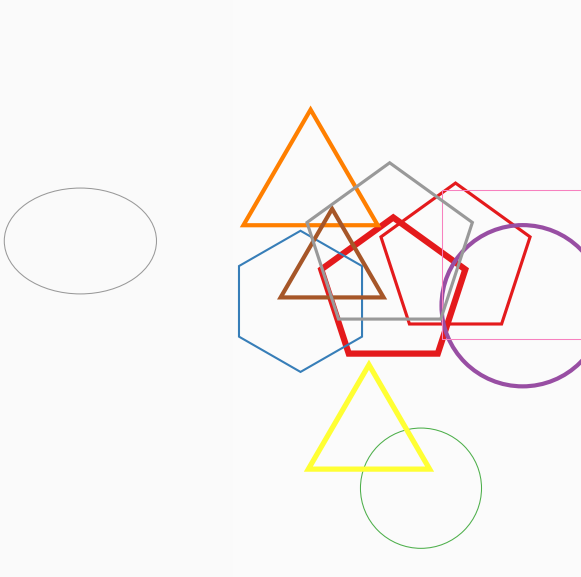[{"shape": "pentagon", "thickness": 3, "radius": 0.65, "center": [0.677, 0.492]}, {"shape": "pentagon", "thickness": 1.5, "radius": 0.67, "center": [0.784, 0.547]}, {"shape": "hexagon", "thickness": 1, "radius": 0.61, "center": [0.517, 0.477]}, {"shape": "circle", "thickness": 0.5, "radius": 0.52, "center": [0.724, 0.154]}, {"shape": "circle", "thickness": 2, "radius": 0.7, "center": [0.899, 0.47]}, {"shape": "triangle", "thickness": 2, "radius": 0.67, "center": [0.534, 0.676]}, {"shape": "triangle", "thickness": 2.5, "radius": 0.6, "center": [0.635, 0.247]}, {"shape": "triangle", "thickness": 2, "radius": 0.51, "center": [0.571, 0.535]}, {"shape": "square", "thickness": 0.5, "radius": 0.64, "center": [0.889, 0.541]}, {"shape": "oval", "thickness": 0.5, "radius": 0.65, "center": [0.138, 0.582]}, {"shape": "pentagon", "thickness": 1.5, "radius": 0.75, "center": [0.67, 0.568]}]